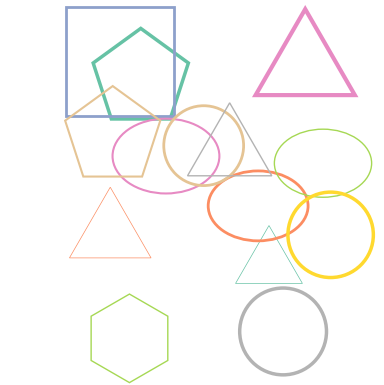[{"shape": "triangle", "thickness": 0.5, "radius": 0.5, "center": [0.699, 0.314]}, {"shape": "pentagon", "thickness": 2.5, "radius": 0.65, "center": [0.366, 0.796]}, {"shape": "oval", "thickness": 2, "radius": 0.65, "center": [0.67, 0.465]}, {"shape": "triangle", "thickness": 0.5, "radius": 0.61, "center": [0.286, 0.391]}, {"shape": "square", "thickness": 2, "radius": 0.71, "center": [0.312, 0.841]}, {"shape": "oval", "thickness": 1.5, "radius": 0.69, "center": [0.431, 0.595]}, {"shape": "triangle", "thickness": 3, "radius": 0.74, "center": [0.793, 0.827]}, {"shape": "oval", "thickness": 1, "radius": 0.63, "center": [0.839, 0.576]}, {"shape": "hexagon", "thickness": 1, "radius": 0.57, "center": [0.336, 0.121]}, {"shape": "circle", "thickness": 2.5, "radius": 0.55, "center": [0.859, 0.39]}, {"shape": "circle", "thickness": 2, "radius": 0.52, "center": [0.529, 0.622]}, {"shape": "pentagon", "thickness": 1.5, "radius": 0.65, "center": [0.293, 0.647]}, {"shape": "triangle", "thickness": 1, "radius": 0.63, "center": [0.597, 0.607]}, {"shape": "circle", "thickness": 2.5, "radius": 0.56, "center": [0.735, 0.139]}]